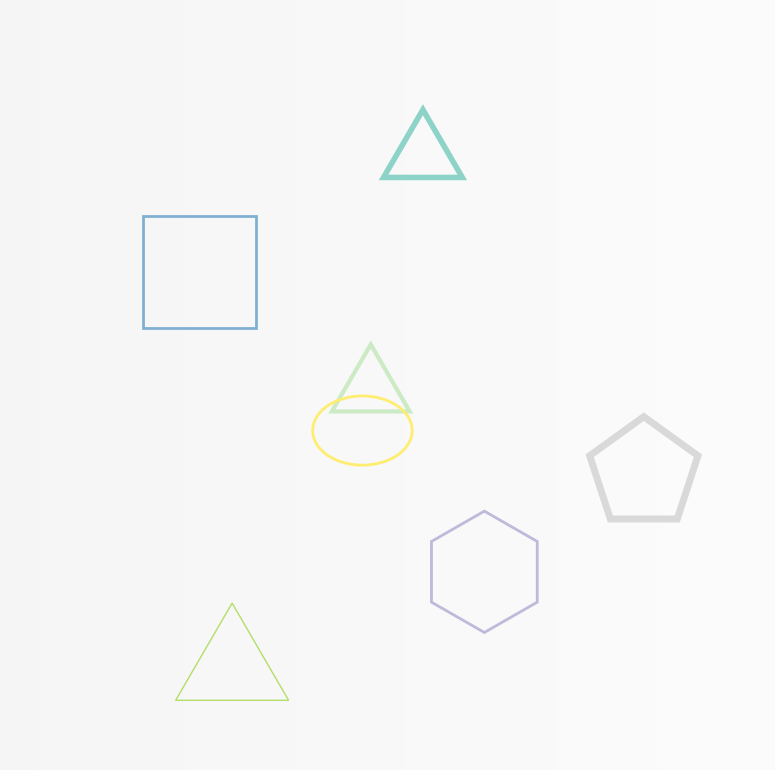[{"shape": "triangle", "thickness": 2, "radius": 0.29, "center": [0.546, 0.799]}, {"shape": "hexagon", "thickness": 1, "radius": 0.39, "center": [0.625, 0.257]}, {"shape": "square", "thickness": 1, "radius": 0.36, "center": [0.258, 0.647]}, {"shape": "triangle", "thickness": 0.5, "radius": 0.42, "center": [0.3, 0.133]}, {"shape": "pentagon", "thickness": 2.5, "radius": 0.37, "center": [0.831, 0.385]}, {"shape": "triangle", "thickness": 1.5, "radius": 0.29, "center": [0.478, 0.495]}, {"shape": "oval", "thickness": 1, "radius": 0.32, "center": [0.468, 0.441]}]